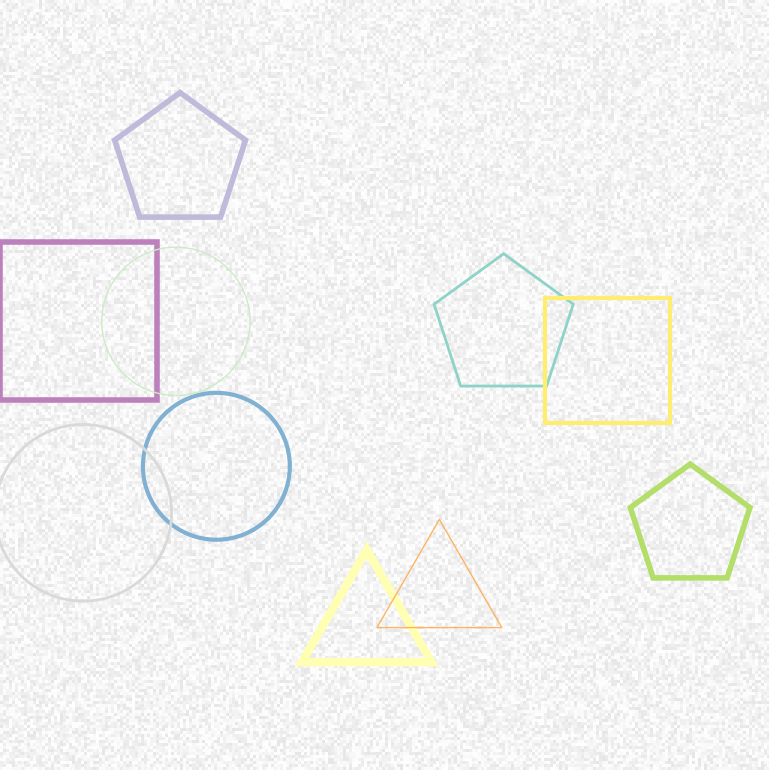[{"shape": "pentagon", "thickness": 1, "radius": 0.48, "center": [0.654, 0.576]}, {"shape": "triangle", "thickness": 3, "radius": 0.49, "center": [0.476, 0.189]}, {"shape": "pentagon", "thickness": 2, "radius": 0.45, "center": [0.234, 0.79]}, {"shape": "circle", "thickness": 1.5, "radius": 0.48, "center": [0.281, 0.394]}, {"shape": "triangle", "thickness": 0.5, "radius": 0.47, "center": [0.571, 0.232]}, {"shape": "pentagon", "thickness": 2, "radius": 0.41, "center": [0.896, 0.316]}, {"shape": "circle", "thickness": 1, "radius": 0.57, "center": [0.108, 0.334]}, {"shape": "square", "thickness": 2, "radius": 0.51, "center": [0.102, 0.583]}, {"shape": "circle", "thickness": 0.5, "radius": 0.48, "center": [0.228, 0.583]}, {"shape": "square", "thickness": 1.5, "radius": 0.41, "center": [0.788, 0.532]}]